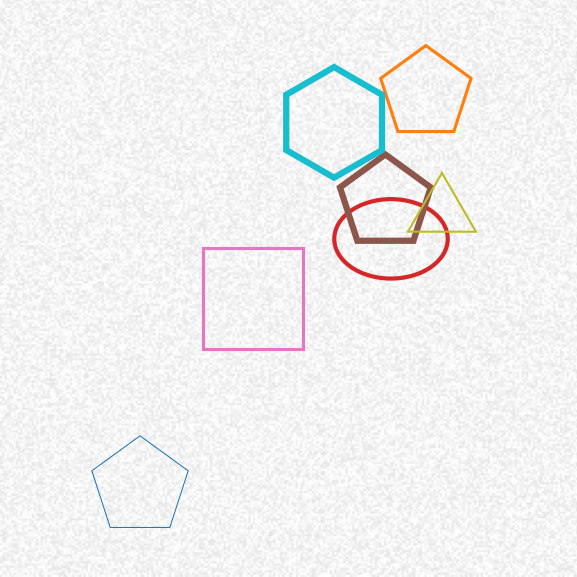[{"shape": "pentagon", "thickness": 0.5, "radius": 0.44, "center": [0.242, 0.157]}, {"shape": "pentagon", "thickness": 1.5, "radius": 0.41, "center": [0.737, 0.838]}, {"shape": "oval", "thickness": 2, "radius": 0.49, "center": [0.677, 0.586]}, {"shape": "pentagon", "thickness": 3, "radius": 0.41, "center": [0.667, 0.649]}, {"shape": "square", "thickness": 1.5, "radius": 0.43, "center": [0.438, 0.482]}, {"shape": "triangle", "thickness": 1, "radius": 0.34, "center": [0.765, 0.632]}, {"shape": "hexagon", "thickness": 3, "radius": 0.48, "center": [0.579, 0.787]}]